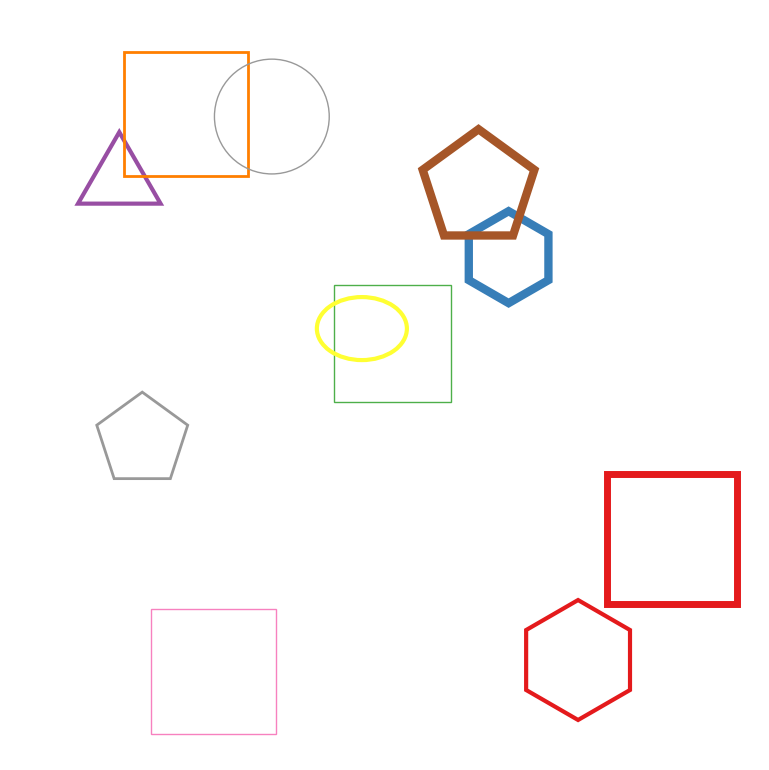[{"shape": "square", "thickness": 2.5, "radius": 0.42, "center": [0.873, 0.3]}, {"shape": "hexagon", "thickness": 1.5, "radius": 0.39, "center": [0.751, 0.143]}, {"shape": "hexagon", "thickness": 3, "radius": 0.3, "center": [0.661, 0.666]}, {"shape": "square", "thickness": 0.5, "radius": 0.38, "center": [0.51, 0.554]}, {"shape": "triangle", "thickness": 1.5, "radius": 0.31, "center": [0.155, 0.766]}, {"shape": "square", "thickness": 1, "radius": 0.4, "center": [0.242, 0.852]}, {"shape": "oval", "thickness": 1.5, "radius": 0.29, "center": [0.47, 0.573]}, {"shape": "pentagon", "thickness": 3, "radius": 0.38, "center": [0.621, 0.756]}, {"shape": "square", "thickness": 0.5, "radius": 0.41, "center": [0.278, 0.128]}, {"shape": "circle", "thickness": 0.5, "radius": 0.37, "center": [0.353, 0.849]}, {"shape": "pentagon", "thickness": 1, "radius": 0.31, "center": [0.185, 0.429]}]